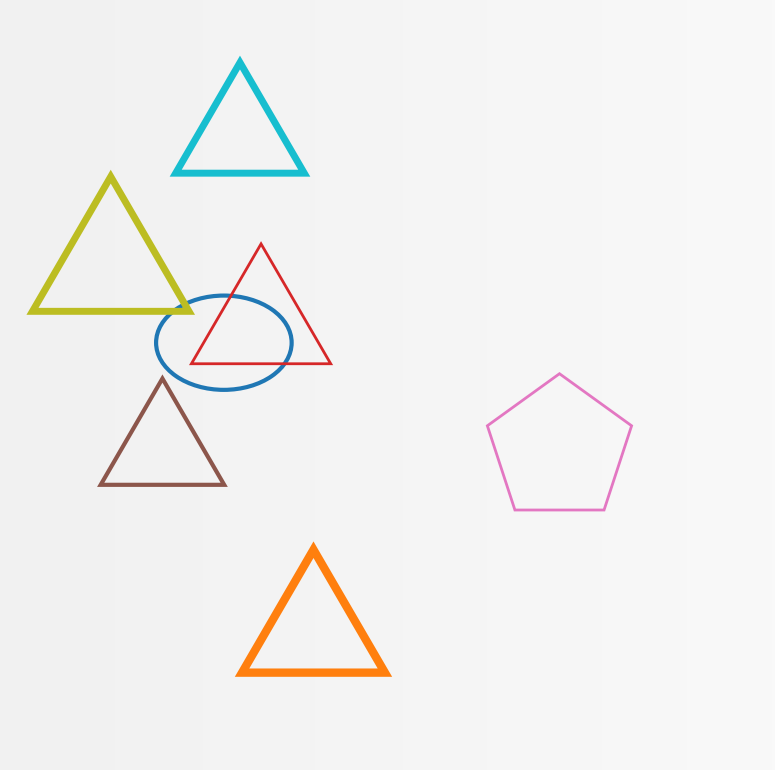[{"shape": "oval", "thickness": 1.5, "radius": 0.44, "center": [0.289, 0.555]}, {"shape": "triangle", "thickness": 3, "radius": 0.53, "center": [0.404, 0.18]}, {"shape": "triangle", "thickness": 1, "radius": 0.52, "center": [0.337, 0.579]}, {"shape": "triangle", "thickness": 1.5, "radius": 0.46, "center": [0.21, 0.416]}, {"shape": "pentagon", "thickness": 1, "radius": 0.49, "center": [0.722, 0.417]}, {"shape": "triangle", "thickness": 2.5, "radius": 0.58, "center": [0.143, 0.654]}, {"shape": "triangle", "thickness": 2.5, "radius": 0.48, "center": [0.31, 0.823]}]